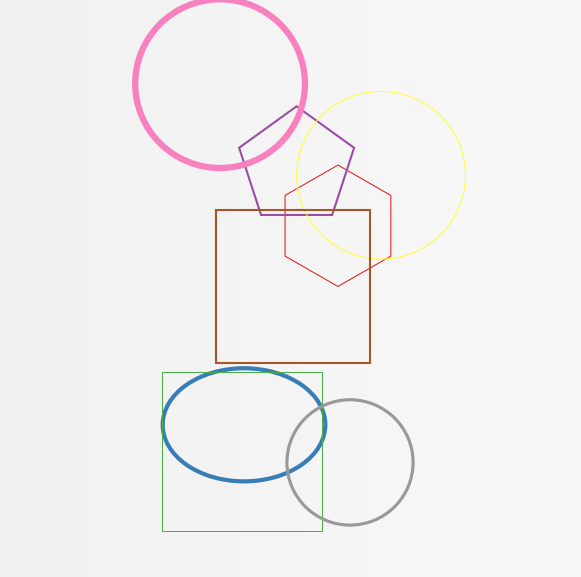[{"shape": "hexagon", "thickness": 0.5, "radius": 0.53, "center": [0.581, 0.608]}, {"shape": "oval", "thickness": 2, "radius": 0.7, "center": [0.42, 0.264]}, {"shape": "square", "thickness": 0.5, "radius": 0.69, "center": [0.416, 0.217]}, {"shape": "pentagon", "thickness": 1, "radius": 0.52, "center": [0.51, 0.711]}, {"shape": "circle", "thickness": 0.5, "radius": 0.73, "center": [0.656, 0.696]}, {"shape": "square", "thickness": 1, "radius": 0.66, "center": [0.504, 0.504]}, {"shape": "circle", "thickness": 3, "radius": 0.73, "center": [0.379, 0.854]}, {"shape": "circle", "thickness": 1.5, "radius": 0.54, "center": [0.602, 0.198]}]